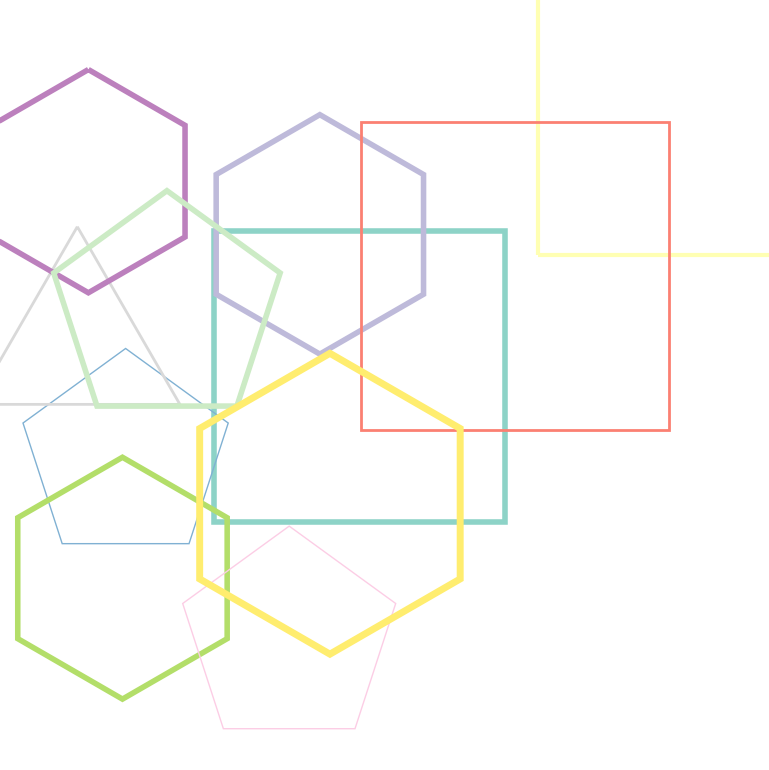[{"shape": "square", "thickness": 2, "radius": 0.94, "center": [0.466, 0.511]}, {"shape": "square", "thickness": 1.5, "radius": 0.9, "center": [0.879, 0.849]}, {"shape": "hexagon", "thickness": 2, "radius": 0.78, "center": [0.415, 0.696]}, {"shape": "square", "thickness": 1, "radius": 1.0, "center": [0.669, 0.642]}, {"shape": "pentagon", "thickness": 0.5, "radius": 0.7, "center": [0.163, 0.407]}, {"shape": "hexagon", "thickness": 2, "radius": 0.79, "center": [0.159, 0.249]}, {"shape": "pentagon", "thickness": 0.5, "radius": 0.73, "center": [0.376, 0.171]}, {"shape": "triangle", "thickness": 1, "radius": 0.77, "center": [0.1, 0.552]}, {"shape": "hexagon", "thickness": 2, "radius": 0.72, "center": [0.115, 0.765]}, {"shape": "pentagon", "thickness": 2, "radius": 0.77, "center": [0.217, 0.598]}, {"shape": "hexagon", "thickness": 2.5, "radius": 0.98, "center": [0.428, 0.346]}]